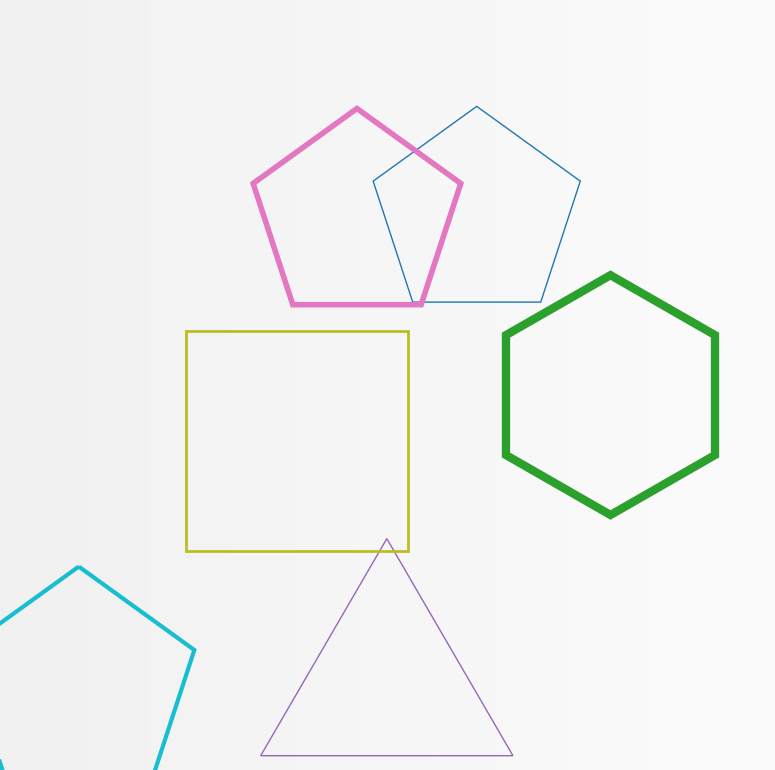[{"shape": "pentagon", "thickness": 0.5, "radius": 0.7, "center": [0.615, 0.721]}, {"shape": "hexagon", "thickness": 3, "radius": 0.78, "center": [0.788, 0.487]}, {"shape": "triangle", "thickness": 0.5, "radius": 0.94, "center": [0.499, 0.113]}, {"shape": "pentagon", "thickness": 2, "radius": 0.7, "center": [0.461, 0.718]}, {"shape": "square", "thickness": 1, "radius": 0.71, "center": [0.383, 0.428]}, {"shape": "pentagon", "thickness": 1.5, "radius": 0.78, "center": [0.102, 0.107]}]